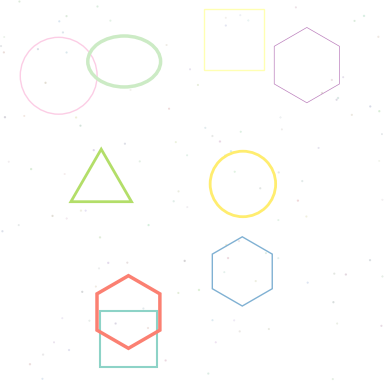[{"shape": "square", "thickness": 1.5, "radius": 0.36, "center": [0.334, 0.12]}, {"shape": "square", "thickness": 1, "radius": 0.39, "center": [0.609, 0.897]}, {"shape": "hexagon", "thickness": 2.5, "radius": 0.47, "center": [0.334, 0.19]}, {"shape": "hexagon", "thickness": 1, "radius": 0.45, "center": [0.629, 0.295]}, {"shape": "triangle", "thickness": 2, "radius": 0.45, "center": [0.263, 0.522]}, {"shape": "circle", "thickness": 1, "radius": 0.5, "center": [0.152, 0.803]}, {"shape": "hexagon", "thickness": 0.5, "radius": 0.49, "center": [0.797, 0.831]}, {"shape": "oval", "thickness": 2.5, "radius": 0.47, "center": [0.323, 0.84]}, {"shape": "circle", "thickness": 2, "radius": 0.43, "center": [0.631, 0.522]}]